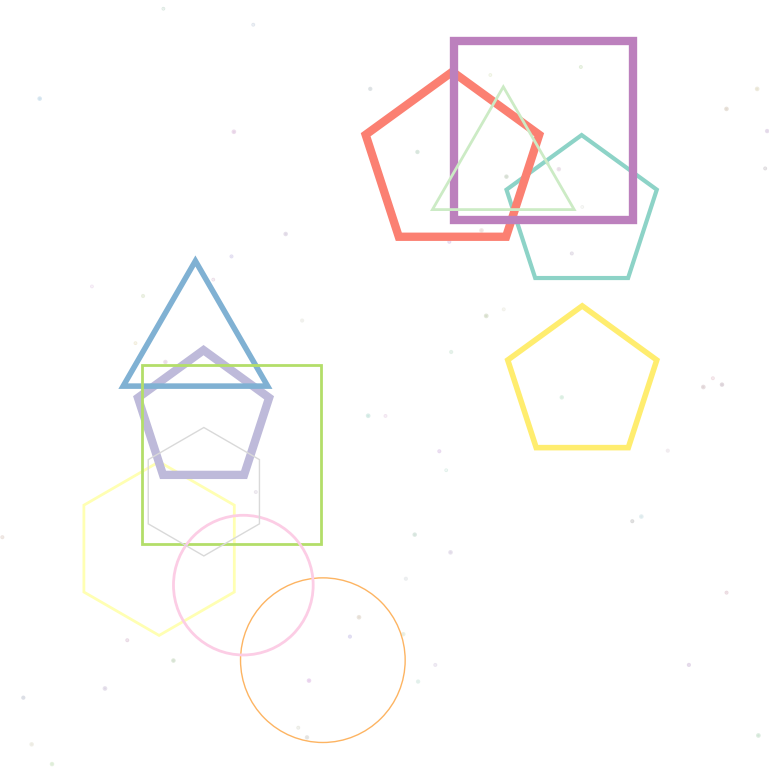[{"shape": "pentagon", "thickness": 1.5, "radius": 0.51, "center": [0.755, 0.722]}, {"shape": "hexagon", "thickness": 1, "radius": 0.56, "center": [0.207, 0.288]}, {"shape": "pentagon", "thickness": 3, "radius": 0.45, "center": [0.264, 0.456]}, {"shape": "pentagon", "thickness": 3, "radius": 0.59, "center": [0.588, 0.788]}, {"shape": "triangle", "thickness": 2, "radius": 0.54, "center": [0.254, 0.553]}, {"shape": "circle", "thickness": 0.5, "radius": 0.53, "center": [0.419, 0.143]}, {"shape": "square", "thickness": 1, "radius": 0.58, "center": [0.301, 0.41]}, {"shape": "circle", "thickness": 1, "radius": 0.45, "center": [0.316, 0.24]}, {"shape": "hexagon", "thickness": 0.5, "radius": 0.42, "center": [0.265, 0.361]}, {"shape": "square", "thickness": 3, "radius": 0.58, "center": [0.706, 0.831]}, {"shape": "triangle", "thickness": 1, "radius": 0.53, "center": [0.654, 0.781]}, {"shape": "pentagon", "thickness": 2, "radius": 0.51, "center": [0.756, 0.501]}]